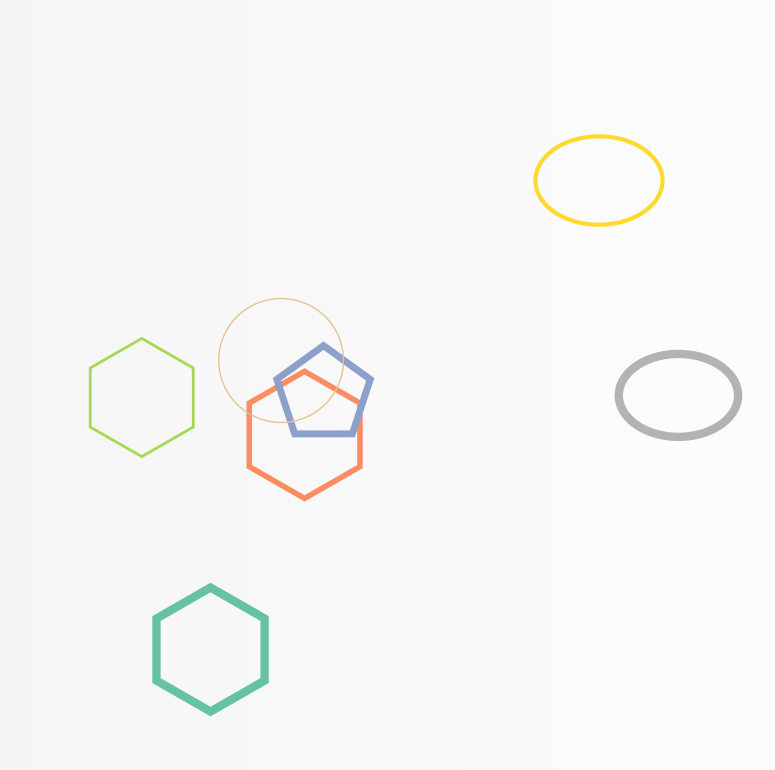[{"shape": "hexagon", "thickness": 3, "radius": 0.4, "center": [0.272, 0.156]}, {"shape": "hexagon", "thickness": 2, "radius": 0.41, "center": [0.393, 0.435]}, {"shape": "pentagon", "thickness": 2.5, "radius": 0.32, "center": [0.417, 0.488]}, {"shape": "hexagon", "thickness": 1, "radius": 0.38, "center": [0.183, 0.484]}, {"shape": "oval", "thickness": 1.5, "radius": 0.41, "center": [0.773, 0.766]}, {"shape": "circle", "thickness": 0.5, "radius": 0.4, "center": [0.363, 0.532]}, {"shape": "oval", "thickness": 3, "radius": 0.38, "center": [0.875, 0.486]}]